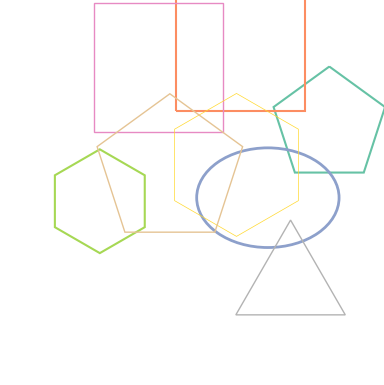[{"shape": "pentagon", "thickness": 1.5, "radius": 0.76, "center": [0.855, 0.675]}, {"shape": "square", "thickness": 1.5, "radius": 0.84, "center": [0.625, 0.88]}, {"shape": "oval", "thickness": 2, "radius": 0.92, "center": [0.696, 0.487]}, {"shape": "square", "thickness": 1, "radius": 0.84, "center": [0.411, 0.825]}, {"shape": "hexagon", "thickness": 1.5, "radius": 0.67, "center": [0.259, 0.477]}, {"shape": "hexagon", "thickness": 0.5, "radius": 0.93, "center": [0.614, 0.572]}, {"shape": "pentagon", "thickness": 1, "radius": 0.99, "center": [0.441, 0.558]}, {"shape": "triangle", "thickness": 1, "radius": 0.82, "center": [0.755, 0.264]}]